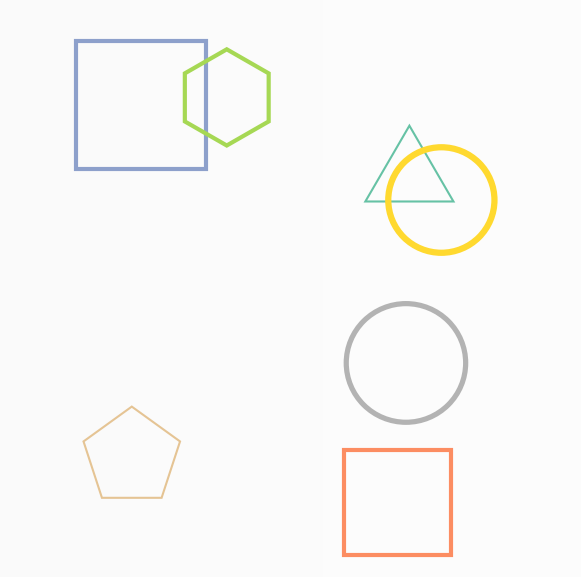[{"shape": "triangle", "thickness": 1, "radius": 0.44, "center": [0.704, 0.694]}, {"shape": "square", "thickness": 2, "radius": 0.46, "center": [0.684, 0.129]}, {"shape": "square", "thickness": 2, "radius": 0.56, "center": [0.243, 0.817]}, {"shape": "hexagon", "thickness": 2, "radius": 0.42, "center": [0.39, 0.83]}, {"shape": "circle", "thickness": 3, "radius": 0.46, "center": [0.759, 0.653]}, {"shape": "pentagon", "thickness": 1, "radius": 0.44, "center": [0.227, 0.208]}, {"shape": "circle", "thickness": 2.5, "radius": 0.51, "center": [0.698, 0.371]}]